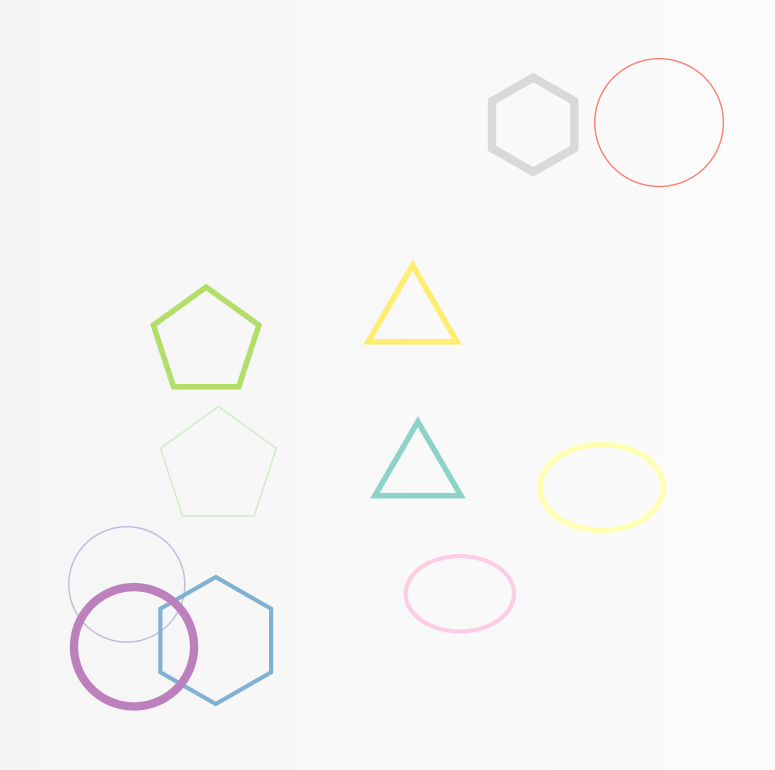[{"shape": "triangle", "thickness": 2, "radius": 0.32, "center": [0.539, 0.388]}, {"shape": "oval", "thickness": 2, "radius": 0.4, "center": [0.777, 0.367]}, {"shape": "circle", "thickness": 0.5, "radius": 0.37, "center": [0.164, 0.241]}, {"shape": "circle", "thickness": 0.5, "radius": 0.42, "center": [0.85, 0.841]}, {"shape": "hexagon", "thickness": 1.5, "radius": 0.41, "center": [0.278, 0.168]}, {"shape": "pentagon", "thickness": 2, "radius": 0.36, "center": [0.266, 0.556]}, {"shape": "oval", "thickness": 1.5, "radius": 0.35, "center": [0.593, 0.229]}, {"shape": "hexagon", "thickness": 3, "radius": 0.31, "center": [0.688, 0.838]}, {"shape": "circle", "thickness": 3, "radius": 0.39, "center": [0.173, 0.16]}, {"shape": "pentagon", "thickness": 0.5, "radius": 0.39, "center": [0.282, 0.393]}, {"shape": "triangle", "thickness": 2, "radius": 0.33, "center": [0.532, 0.589]}]